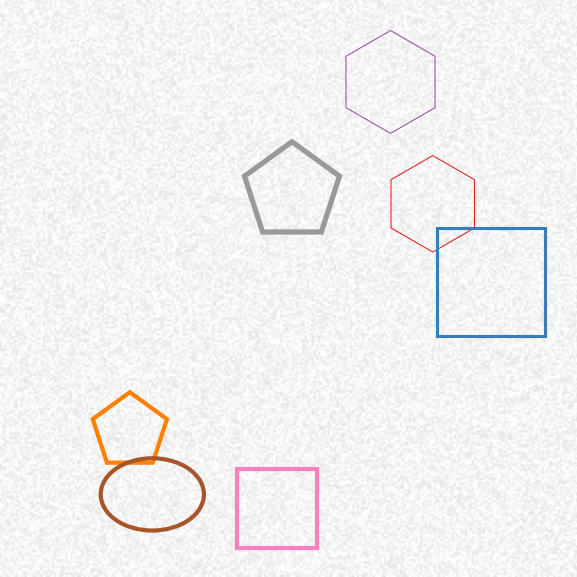[{"shape": "hexagon", "thickness": 0.5, "radius": 0.42, "center": [0.749, 0.646]}, {"shape": "square", "thickness": 1.5, "radius": 0.46, "center": [0.85, 0.511]}, {"shape": "hexagon", "thickness": 0.5, "radius": 0.45, "center": [0.676, 0.857]}, {"shape": "pentagon", "thickness": 2, "radius": 0.34, "center": [0.225, 0.253]}, {"shape": "oval", "thickness": 2, "radius": 0.45, "center": [0.264, 0.143]}, {"shape": "square", "thickness": 2, "radius": 0.34, "center": [0.48, 0.118]}, {"shape": "pentagon", "thickness": 2.5, "radius": 0.43, "center": [0.506, 0.667]}]